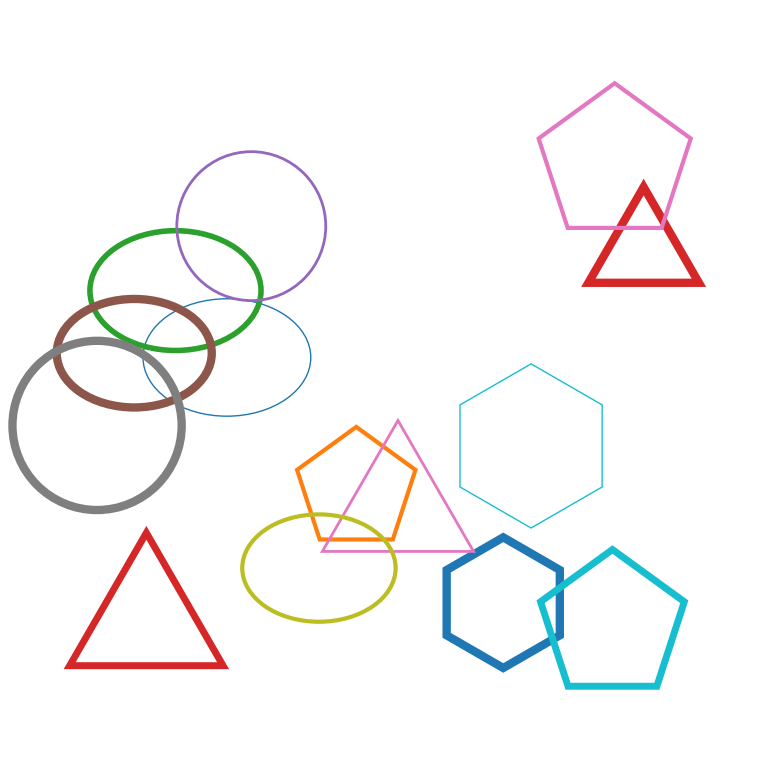[{"shape": "hexagon", "thickness": 3, "radius": 0.42, "center": [0.654, 0.217]}, {"shape": "oval", "thickness": 0.5, "radius": 0.54, "center": [0.295, 0.536]}, {"shape": "pentagon", "thickness": 1.5, "radius": 0.4, "center": [0.463, 0.365]}, {"shape": "oval", "thickness": 2, "radius": 0.56, "center": [0.228, 0.623]}, {"shape": "triangle", "thickness": 2.5, "radius": 0.58, "center": [0.19, 0.193]}, {"shape": "triangle", "thickness": 3, "radius": 0.41, "center": [0.836, 0.674]}, {"shape": "circle", "thickness": 1, "radius": 0.48, "center": [0.326, 0.706]}, {"shape": "oval", "thickness": 3, "radius": 0.5, "center": [0.174, 0.541]}, {"shape": "triangle", "thickness": 1, "radius": 0.57, "center": [0.517, 0.341]}, {"shape": "pentagon", "thickness": 1.5, "radius": 0.52, "center": [0.798, 0.788]}, {"shape": "circle", "thickness": 3, "radius": 0.55, "center": [0.126, 0.448]}, {"shape": "oval", "thickness": 1.5, "radius": 0.5, "center": [0.414, 0.262]}, {"shape": "pentagon", "thickness": 2.5, "radius": 0.49, "center": [0.795, 0.188]}, {"shape": "hexagon", "thickness": 0.5, "radius": 0.53, "center": [0.69, 0.421]}]